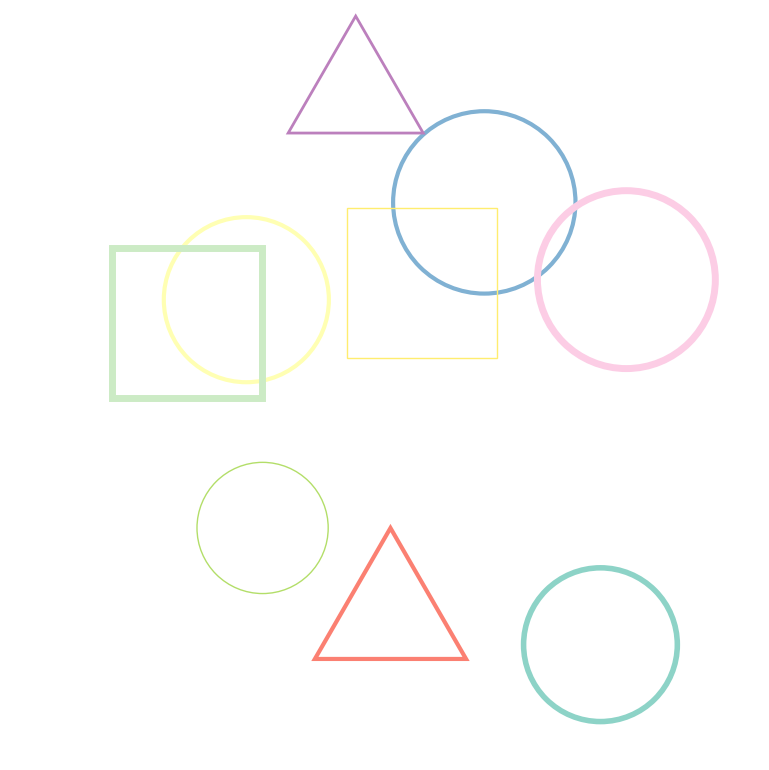[{"shape": "circle", "thickness": 2, "radius": 0.5, "center": [0.78, 0.163]}, {"shape": "circle", "thickness": 1.5, "radius": 0.54, "center": [0.32, 0.611]}, {"shape": "triangle", "thickness": 1.5, "radius": 0.57, "center": [0.507, 0.201]}, {"shape": "circle", "thickness": 1.5, "radius": 0.59, "center": [0.629, 0.737]}, {"shape": "circle", "thickness": 0.5, "radius": 0.43, "center": [0.341, 0.314]}, {"shape": "circle", "thickness": 2.5, "radius": 0.58, "center": [0.813, 0.637]}, {"shape": "triangle", "thickness": 1, "radius": 0.51, "center": [0.462, 0.878]}, {"shape": "square", "thickness": 2.5, "radius": 0.49, "center": [0.243, 0.581]}, {"shape": "square", "thickness": 0.5, "radius": 0.49, "center": [0.548, 0.633]}]